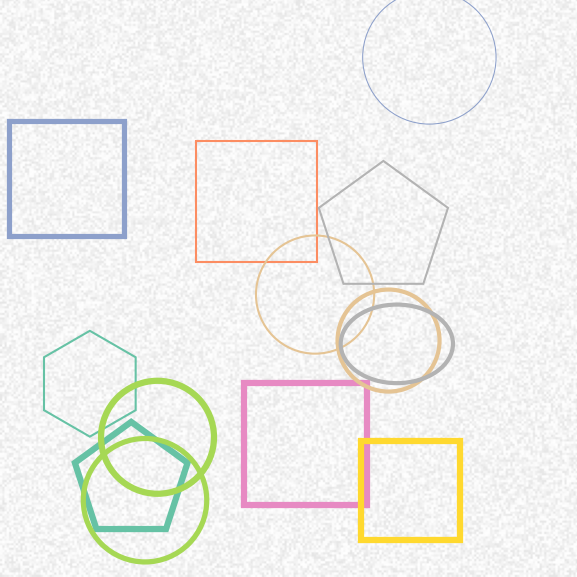[{"shape": "hexagon", "thickness": 1, "radius": 0.46, "center": [0.156, 0.335]}, {"shape": "pentagon", "thickness": 3, "radius": 0.51, "center": [0.227, 0.166]}, {"shape": "square", "thickness": 1, "radius": 0.52, "center": [0.444, 0.651]}, {"shape": "circle", "thickness": 0.5, "radius": 0.58, "center": [0.743, 0.9]}, {"shape": "square", "thickness": 2.5, "radius": 0.5, "center": [0.114, 0.69]}, {"shape": "square", "thickness": 3, "radius": 0.53, "center": [0.529, 0.23]}, {"shape": "circle", "thickness": 3, "radius": 0.49, "center": [0.273, 0.242]}, {"shape": "circle", "thickness": 2.5, "radius": 0.53, "center": [0.251, 0.133]}, {"shape": "square", "thickness": 3, "radius": 0.42, "center": [0.711, 0.15]}, {"shape": "circle", "thickness": 2, "radius": 0.44, "center": [0.673, 0.409]}, {"shape": "circle", "thickness": 1, "radius": 0.51, "center": [0.546, 0.489]}, {"shape": "pentagon", "thickness": 1, "radius": 0.59, "center": [0.664, 0.603]}, {"shape": "oval", "thickness": 2, "radius": 0.49, "center": [0.687, 0.404]}]